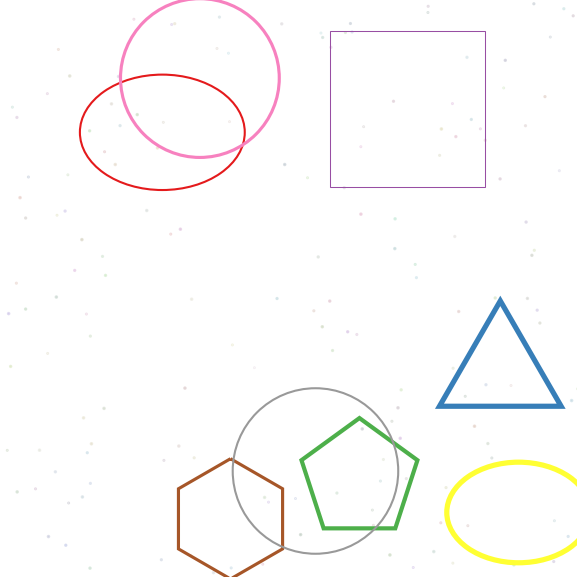[{"shape": "oval", "thickness": 1, "radius": 0.71, "center": [0.281, 0.77]}, {"shape": "triangle", "thickness": 2.5, "radius": 0.61, "center": [0.866, 0.356]}, {"shape": "pentagon", "thickness": 2, "radius": 0.53, "center": [0.622, 0.17]}, {"shape": "square", "thickness": 0.5, "radius": 0.67, "center": [0.706, 0.81]}, {"shape": "oval", "thickness": 2.5, "radius": 0.62, "center": [0.898, 0.112]}, {"shape": "hexagon", "thickness": 1.5, "radius": 0.52, "center": [0.399, 0.101]}, {"shape": "circle", "thickness": 1.5, "radius": 0.69, "center": [0.346, 0.864]}, {"shape": "circle", "thickness": 1, "radius": 0.72, "center": [0.546, 0.184]}]